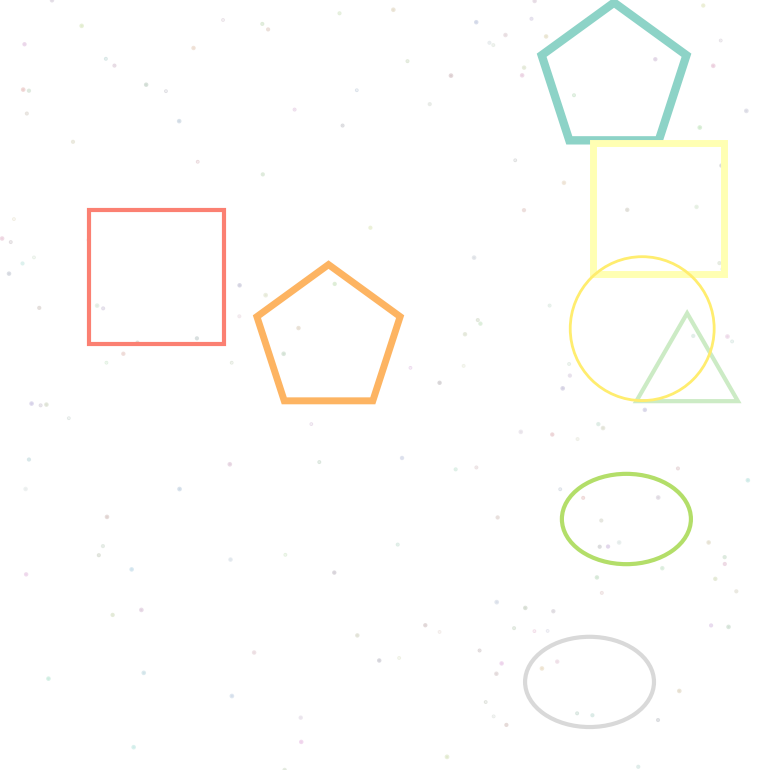[{"shape": "pentagon", "thickness": 3, "radius": 0.49, "center": [0.797, 0.898]}, {"shape": "square", "thickness": 2.5, "radius": 0.43, "center": [0.855, 0.729]}, {"shape": "square", "thickness": 1.5, "radius": 0.44, "center": [0.203, 0.64]}, {"shape": "pentagon", "thickness": 2.5, "radius": 0.49, "center": [0.427, 0.559]}, {"shape": "oval", "thickness": 1.5, "radius": 0.42, "center": [0.814, 0.326]}, {"shape": "oval", "thickness": 1.5, "radius": 0.42, "center": [0.766, 0.114]}, {"shape": "triangle", "thickness": 1.5, "radius": 0.38, "center": [0.892, 0.517]}, {"shape": "circle", "thickness": 1, "radius": 0.47, "center": [0.834, 0.573]}]